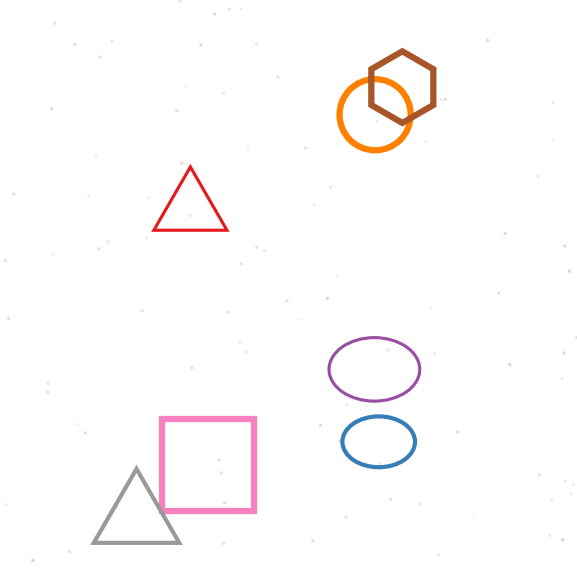[{"shape": "triangle", "thickness": 1.5, "radius": 0.37, "center": [0.33, 0.637]}, {"shape": "oval", "thickness": 2, "radius": 0.31, "center": [0.656, 0.234]}, {"shape": "oval", "thickness": 1.5, "radius": 0.39, "center": [0.648, 0.36]}, {"shape": "circle", "thickness": 3, "radius": 0.31, "center": [0.65, 0.801]}, {"shape": "hexagon", "thickness": 3, "radius": 0.31, "center": [0.697, 0.848]}, {"shape": "square", "thickness": 3, "radius": 0.4, "center": [0.36, 0.194]}, {"shape": "triangle", "thickness": 2, "radius": 0.43, "center": [0.236, 0.102]}]